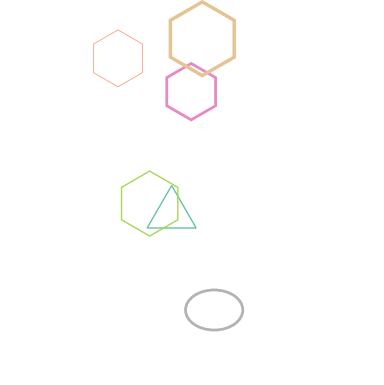[{"shape": "triangle", "thickness": 1, "radius": 0.37, "center": [0.446, 0.445]}, {"shape": "hexagon", "thickness": 0.5, "radius": 0.37, "center": [0.306, 0.848]}, {"shape": "hexagon", "thickness": 2, "radius": 0.37, "center": [0.497, 0.762]}, {"shape": "hexagon", "thickness": 1, "radius": 0.42, "center": [0.389, 0.471]}, {"shape": "hexagon", "thickness": 2.5, "radius": 0.48, "center": [0.525, 0.899]}, {"shape": "oval", "thickness": 2, "radius": 0.37, "center": [0.556, 0.195]}]